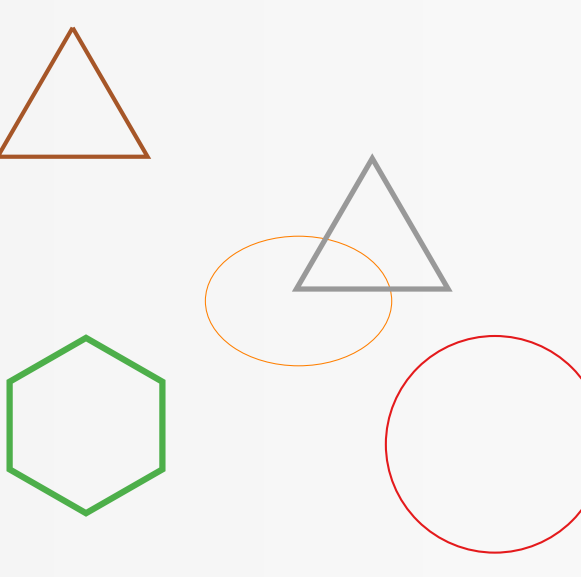[{"shape": "circle", "thickness": 1, "radius": 0.94, "center": [0.851, 0.23]}, {"shape": "hexagon", "thickness": 3, "radius": 0.76, "center": [0.148, 0.262]}, {"shape": "oval", "thickness": 0.5, "radius": 0.8, "center": [0.514, 0.478]}, {"shape": "triangle", "thickness": 2, "radius": 0.74, "center": [0.125, 0.802]}, {"shape": "triangle", "thickness": 2.5, "radius": 0.75, "center": [0.64, 0.574]}]